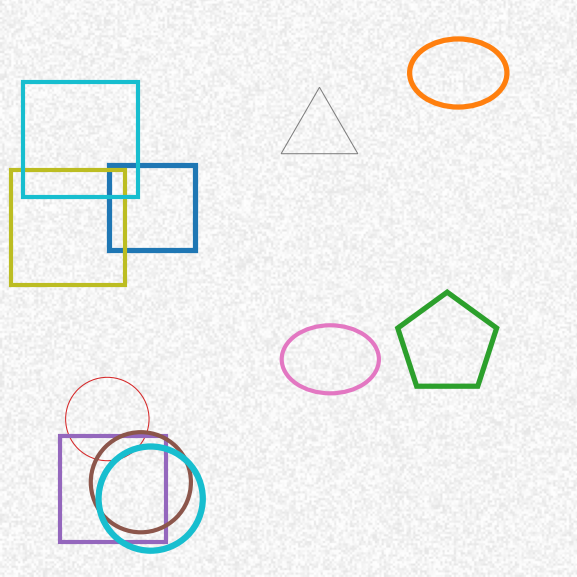[{"shape": "square", "thickness": 2.5, "radius": 0.37, "center": [0.263, 0.64]}, {"shape": "oval", "thickness": 2.5, "radius": 0.42, "center": [0.794, 0.873]}, {"shape": "pentagon", "thickness": 2.5, "radius": 0.45, "center": [0.774, 0.403]}, {"shape": "circle", "thickness": 0.5, "radius": 0.36, "center": [0.186, 0.274]}, {"shape": "square", "thickness": 2, "radius": 0.46, "center": [0.196, 0.152]}, {"shape": "circle", "thickness": 2, "radius": 0.43, "center": [0.244, 0.164]}, {"shape": "oval", "thickness": 2, "radius": 0.42, "center": [0.572, 0.377]}, {"shape": "triangle", "thickness": 0.5, "radius": 0.38, "center": [0.553, 0.771]}, {"shape": "square", "thickness": 2, "radius": 0.5, "center": [0.118, 0.605]}, {"shape": "square", "thickness": 2, "radius": 0.5, "center": [0.139, 0.757]}, {"shape": "circle", "thickness": 3, "radius": 0.45, "center": [0.261, 0.136]}]